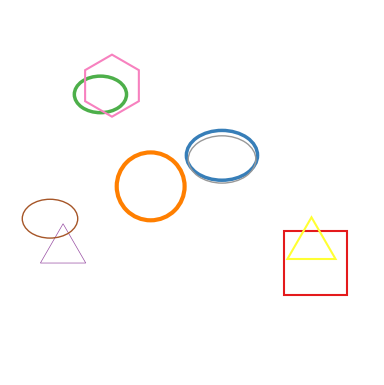[{"shape": "square", "thickness": 1.5, "radius": 0.41, "center": [0.819, 0.317]}, {"shape": "oval", "thickness": 2.5, "radius": 0.46, "center": [0.577, 0.597]}, {"shape": "oval", "thickness": 2.5, "radius": 0.34, "center": [0.261, 0.755]}, {"shape": "triangle", "thickness": 0.5, "radius": 0.34, "center": [0.164, 0.351]}, {"shape": "circle", "thickness": 3, "radius": 0.44, "center": [0.391, 0.516]}, {"shape": "triangle", "thickness": 1.5, "radius": 0.36, "center": [0.809, 0.363]}, {"shape": "oval", "thickness": 1, "radius": 0.36, "center": [0.13, 0.432]}, {"shape": "hexagon", "thickness": 1.5, "radius": 0.4, "center": [0.291, 0.777]}, {"shape": "oval", "thickness": 1, "radius": 0.44, "center": [0.577, 0.586]}]